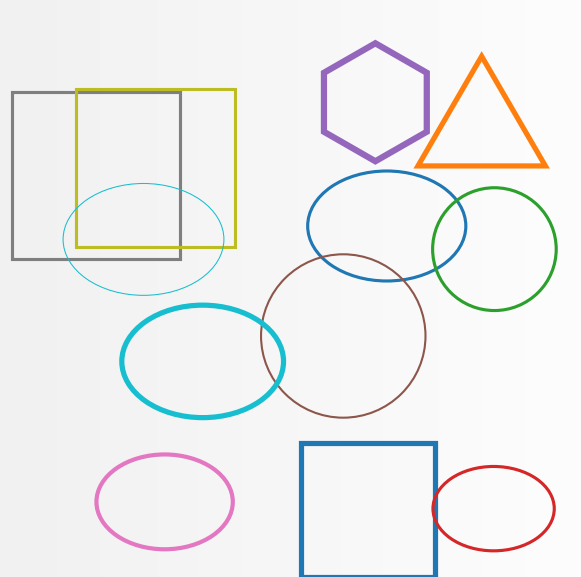[{"shape": "oval", "thickness": 1.5, "radius": 0.68, "center": [0.665, 0.608]}, {"shape": "square", "thickness": 2.5, "radius": 0.58, "center": [0.633, 0.116]}, {"shape": "triangle", "thickness": 2.5, "radius": 0.63, "center": [0.829, 0.775]}, {"shape": "circle", "thickness": 1.5, "radius": 0.53, "center": [0.851, 0.568]}, {"shape": "oval", "thickness": 1.5, "radius": 0.52, "center": [0.849, 0.118]}, {"shape": "hexagon", "thickness": 3, "radius": 0.51, "center": [0.646, 0.822]}, {"shape": "circle", "thickness": 1, "radius": 0.71, "center": [0.591, 0.417]}, {"shape": "oval", "thickness": 2, "radius": 0.59, "center": [0.283, 0.13]}, {"shape": "square", "thickness": 1.5, "radius": 0.72, "center": [0.165, 0.695]}, {"shape": "square", "thickness": 1.5, "radius": 0.68, "center": [0.268, 0.708]}, {"shape": "oval", "thickness": 2.5, "radius": 0.7, "center": [0.349, 0.373]}, {"shape": "oval", "thickness": 0.5, "radius": 0.69, "center": [0.247, 0.585]}]